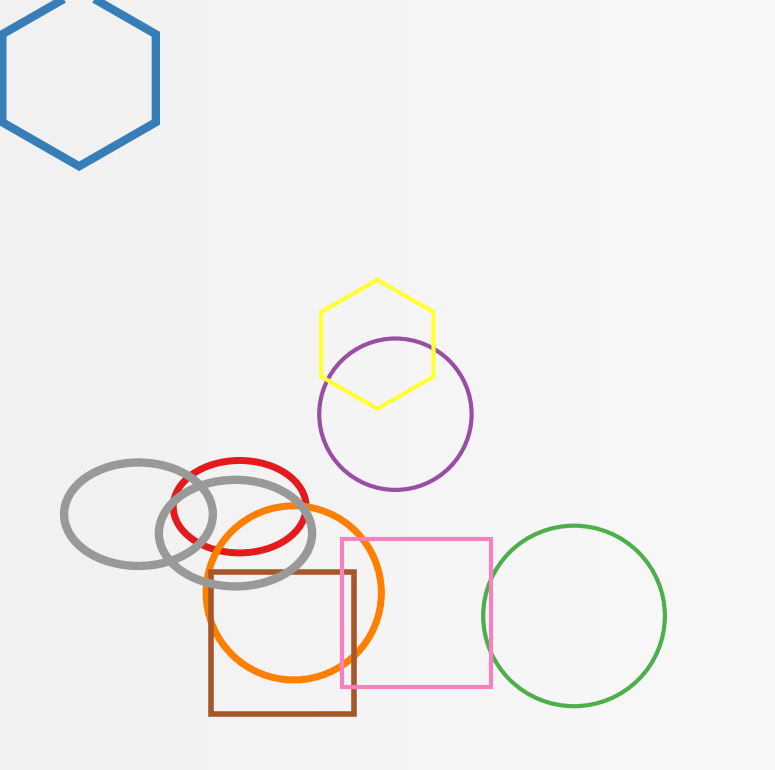[{"shape": "oval", "thickness": 2.5, "radius": 0.43, "center": [0.309, 0.342]}, {"shape": "hexagon", "thickness": 3, "radius": 0.57, "center": [0.102, 0.898]}, {"shape": "circle", "thickness": 1.5, "radius": 0.59, "center": [0.741, 0.2]}, {"shape": "circle", "thickness": 1.5, "radius": 0.49, "center": [0.51, 0.462]}, {"shape": "circle", "thickness": 2.5, "radius": 0.57, "center": [0.379, 0.23]}, {"shape": "hexagon", "thickness": 1.5, "radius": 0.42, "center": [0.487, 0.553]}, {"shape": "square", "thickness": 2, "radius": 0.46, "center": [0.365, 0.165]}, {"shape": "square", "thickness": 1.5, "radius": 0.48, "center": [0.537, 0.204]}, {"shape": "oval", "thickness": 3, "radius": 0.49, "center": [0.304, 0.308]}, {"shape": "oval", "thickness": 3, "radius": 0.48, "center": [0.179, 0.332]}]